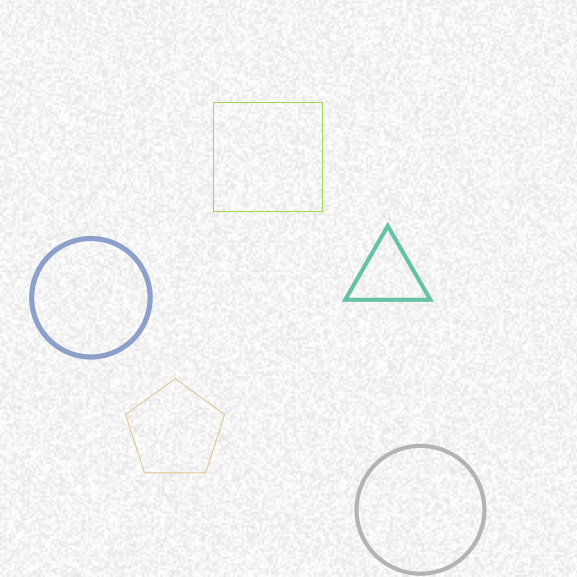[{"shape": "triangle", "thickness": 2, "radius": 0.43, "center": [0.671, 0.523]}, {"shape": "circle", "thickness": 2.5, "radius": 0.51, "center": [0.157, 0.484]}, {"shape": "square", "thickness": 0.5, "radius": 0.47, "center": [0.463, 0.728]}, {"shape": "pentagon", "thickness": 0.5, "radius": 0.45, "center": [0.303, 0.253]}, {"shape": "circle", "thickness": 2, "radius": 0.55, "center": [0.728, 0.116]}]